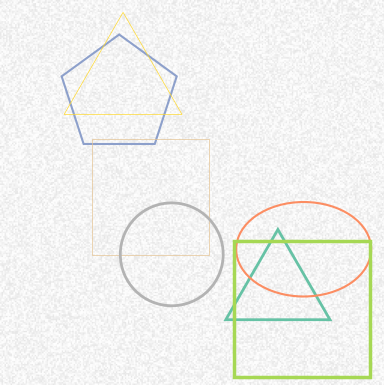[{"shape": "triangle", "thickness": 2, "radius": 0.78, "center": [0.722, 0.248]}, {"shape": "oval", "thickness": 1.5, "radius": 0.88, "center": [0.789, 0.353]}, {"shape": "pentagon", "thickness": 1.5, "radius": 0.79, "center": [0.31, 0.753]}, {"shape": "square", "thickness": 2.5, "radius": 0.88, "center": [0.786, 0.198]}, {"shape": "triangle", "thickness": 0.5, "radius": 0.88, "center": [0.32, 0.791]}, {"shape": "square", "thickness": 0.5, "radius": 0.76, "center": [0.391, 0.488]}, {"shape": "circle", "thickness": 2, "radius": 0.67, "center": [0.446, 0.339]}]